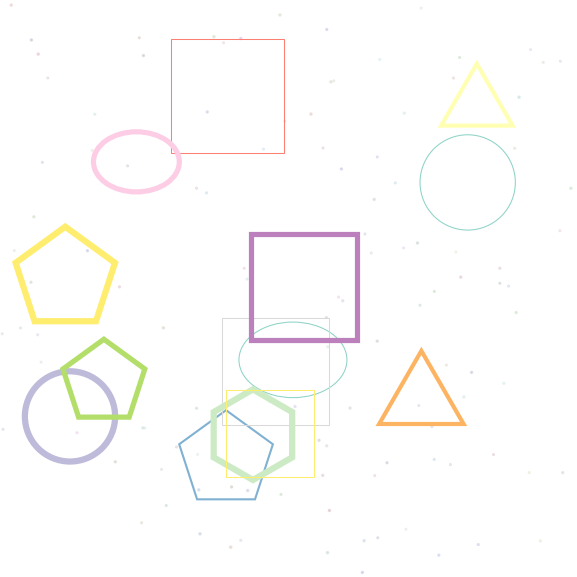[{"shape": "circle", "thickness": 0.5, "radius": 0.41, "center": [0.81, 0.683]}, {"shape": "oval", "thickness": 0.5, "radius": 0.47, "center": [0.507, 0.376]}, {"shape": "triangle", "thickness": 2, "radius": 0.36, "center": [0.826, 0.817]}, {"shape": "circle", "thickness": 3, "radius": 0.39, "center": [0.121, 0.278]}, {"shape": "square", "thickness": 0.5, "radius": 0.49, "center": [0.394, 0.833]}, {"shape": "pentagon", "thickness": 1, "radius": 0.43, "center": [0.391, 0.204]}, {"shape": "triangle", "thickness": 2, "radius": 0.42, "center": [0.73, 0.307]}, {"shape": "pentagon", "thickness": 2.5, "radius": 0.37, "center": [0.18, 0.337]}, {"shape": "oval", "thickness": 2.5, "radius": 0.37, "center": [0.236, 0.719]}, {"shape": "square", "thickness": 0.5, "radius": 0.46, "center": [0.477, 0.356]}, {"shape": "square", "thickness": 2.5, "radius": 0.46, "center": [0.526, 0.502]}, {"shape": "hexagon", "thickness": 3, "radius": 0.39, "center": [0.438, 0.246]}, {"shape": "pentagon", "thickness": 3, "radius": 0.45, "center": [0.113, 0.516]}, {"shape": "square", "thickness": 0.5, "radius": 0.38, "center": [0.468, 0.249]}]